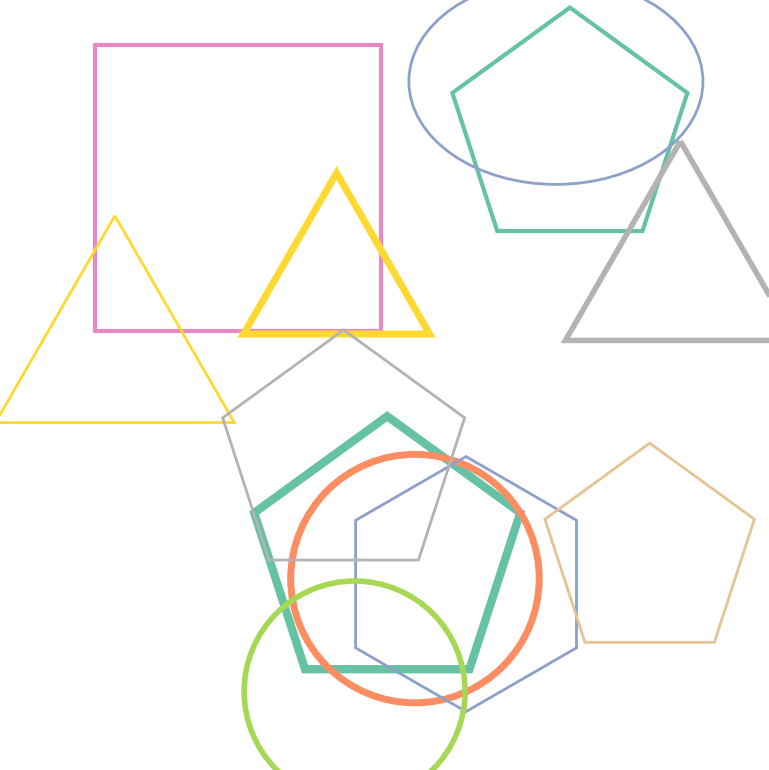[{"shape": "pentagon", "thickness": 1.5, "radius": 0.8, "center": [0.74, 0.83]}, {"shape": "pentagon", "thickness": 3, "radius": 0.91, "center": [0.503, 0.278]}, {"shape": "circle", "thickness": 2.5, "radius": 0.81, "center": [0.539, 0.249]}, {"shape": "oval", "thickness": 1, "radius": 0.95, "center": [0.722, 0.894]}, {"shape": "hexagon", "thickness": 1, "radius": 0.83, "center": [0.605, 0.241]}, {"shape": "square", "thickness": 1.5, "radius": 0.93, "center": [0.309, 0.756]}, {"shape": "circle", "thickness": 2, "radius": 0.72, "center": [0.461, 0.102]}, {"shape": "triangle", "thickness": 1, "radius": 0.9, "center": [0.149, 0.541]}, {"shape": "triangle", "thickness": 2.5, "radius": 0.7, "center": [0.437, 0.636]}, {"shape": "pentagon", "thickness": 1, "radius": 0.72, "center": [0.844, 0.282]}, {"shape": "triangle", "thickness": 2, "radius": 0.86, "center": [0.884, 0.644]}, {"shape": "pentagon", "thickness": 1, "radius": 0.83, "center": [0.446, 0.406]}]